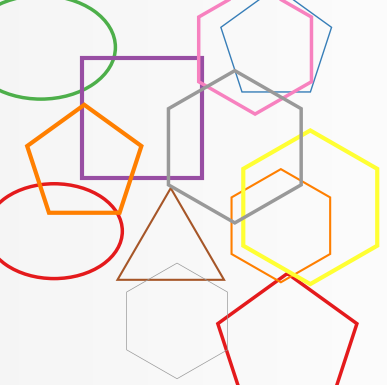[{"shape": "pentagon", "thickness": 2.5, "radius": 0.94, "center": [0.742, 0.101]}, {"shape": "oval", "thickness": 2.5, "radius": 0.88, "center": [0.14, 0.4]}, {"shape": "pentagon", "thickness": 1, "radius": 0.75, "center": [0.713, 0.883]}, {"shape": "oval", "thickness": 2.5, "radius": 0.96, "center": [0.106, 0.877]}, {"shape": "square", "thickness": 3, "radius": 0.78, "center": [0.367, 0.693]}, {"shape": "hexagon", "thickness": 1.5, "radius": 0.73, "center": [0.725, 0.414]}, {"shape": "pentagon", "thickness": 3, "radius": 0.78, "center": [0.217, 0.573]}, {"shape": "hexagon", "thickness": 3, "radius": 1.0, "center": [0.801, 0.462]}, {"shape": "triangle", "thickness": 1.5, "radius": 0.79, "center": [0.441, 0.353]}, {"shape": "hexagon", "thickness": 2.5, "radius": 0.84, "center": [0.658, 0.872]}, {"shape": "hexagon", "thickness": 2.5, "radius": 0.99, "center": [0.606, 0.619]}, {"shape": "hexagon", "thickness": 0.5, "radius": 0.75, "center": [0.457, 0.166]}]